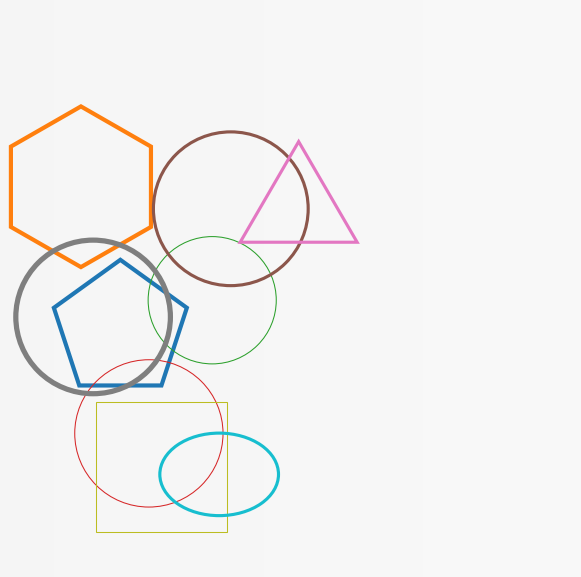[{"shape": "pentagon", "thickness": 2, "radius": 0.6, "center": [0.207, 0.429]}, {"shape": "hexagon", "thickness": 2, "radius": 0.7, "center": [0.139, 0.676]}, {"shape": "circle", "thickness": 0.5, "radius": 0.55, "center": [0.365, 0.479]}, {"shape": "circle", "thickness": 0.5, "radius": 0.64, "center": [0.256, 0.249]}, {"shape": "circle", "thickness": 1.5, "radius": 0.67, "center": [0.397, 0.638]}, {"shape": "triangle", "thickness": 1.5, "radius": 0.58, "center": [0.514, 0.638]}, {"shape": "circle", "thickness": 2.5, "radius": 0.66, "center": [0.16, 0.45]}, {"shape": "square", "thickness": 0.5, "radius": 0.56, "center": [0.278, 0.191]}, {"shape": "oval", "thickness": 1.5, "radius": 0.51, "center": [0.377, 0.178]}]